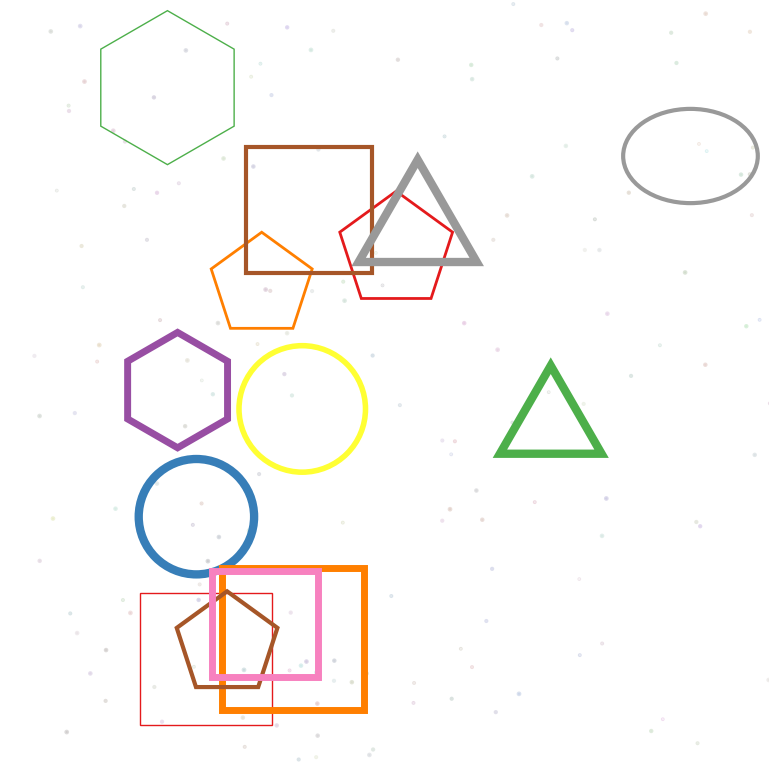[{"shape": "pentagon", "thickness": 1, "radius": 0.39, "center": [0.515, 0.675]}, {"shape": "square", "thickness": 0.5, "radius": 0.43, "center": [0.268, 0.144]}, {"shape": "circle", "thickness": 3, "radius": 0.37, "center": [0.255, 0.329]}, {"shape": "hexagon", "thickness": 0.5, "radius": 0.5, "center": [0.217, 0.886]}, {"shape": "triangle", "thickness": 3, "radius": 0.38, "center": [0.715, 0.449]}, {"shape": "hexagon", "thickness": 2.5, "radius": 0.37, "center": [0.231, 0.493]}, {"shape": "square", "thickness": 2.5, "radius": 0.46, "center": [0.38, 0.17]}, {"shape": "pentagon", "thickness": 1, "radius": 0.34, "center": [0.34, 0.629]}, {"shape": "circle", "thickness": 2, "radius": 0.41, "center": [0.393, 0.469]}, {"shape": "square", "thickness": 1.5, "radius": 0.41, "center": [0.402, 0.727]}, {"shape": "pentagon", "thickness": 1.5, "radius": 0.34, "center": [0.295, 0.163]}, {"shape": "square", "thickness": 2.5, "radius": 0.35, "center": [0.344, 0.19]}, {"shape": "oval", "thickness": 1.5, "radius": 0.44, "center": [0.897, 0.797]}, {"shape": "triangle", "thickness": 3, "radius": 0.44, "center": [0.542, 0.704]}]